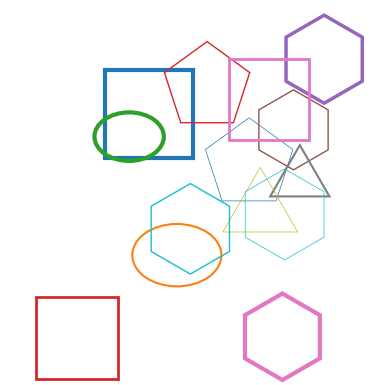[{"shape": "pentagon", "thickness": 0.5, "radius": 0.6, "center": [0.647, 0.575]}, {"shape": "square", "thickness": 3, "radius": 0.57, "center": [0.387, 0.704]}, {"shape": "oval", "thickness": 1.5, "radius": 0.58, "center": [0.459, 0.337]}, {"shape": "oval", "thickness": 3, "radius": 0.45, "center": [0.335, 0.645]}, {"shape": "square", "thickness": 2, "radius": 0.53, "center": [0.2, 0.123]}, {"shape": "pentagon", "thickness": 1, "radius": 0.58, "center": [0.538, 0.775]}, {"shape": "hexagon", "thickness": 2.5, "radius": 0.57, "center": [0.842, 0.846]}, {"shape": "hexagon", "thickness": 1, "radius": 0.52, "center": [0.762, 0.663]}, {"shape": "hexagon", "thickness": 3, "radius": 0.56, "center": [0.734, 0.125]}, {"shape": "square", "thickness": 2, "radius": 0.52, "center": [0.699, 0.742]}, {"shape": "triangle", "thickness": 1.5, "radius": 0.44, "center": [0.779, 0.534]}, {"shape": "triangle", "thickness": 0.5, "radius": 0.56, "center": [0.676, 0.453]}, {"shape": "hexagon", "thickness": 1, "radius": 0.59, "center": [0.494, 0.406]}, {"shape": "hexagon", "thickness": 0.5, "radius": 0.59, "center": [0.739, 0.443]}]